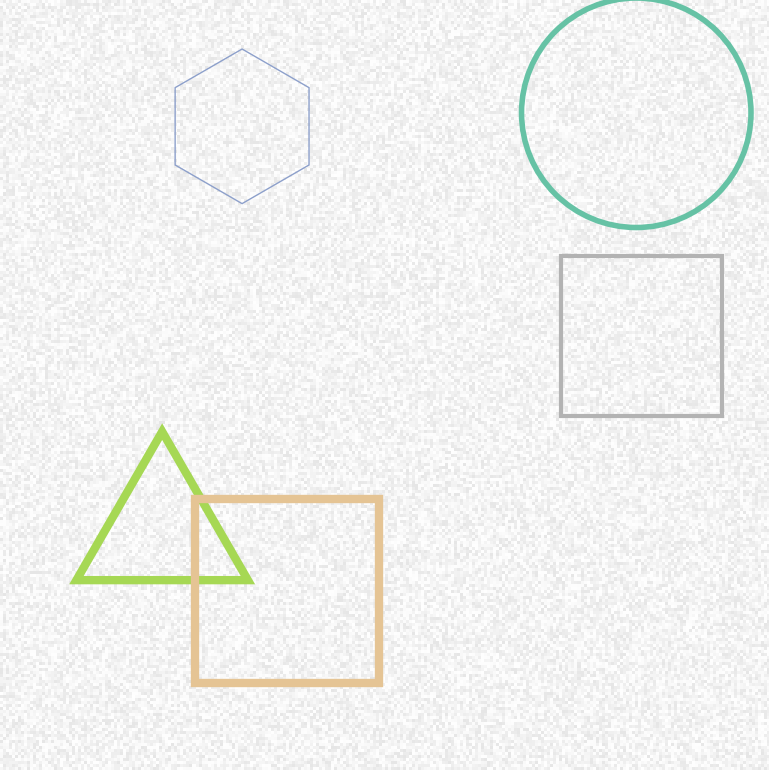[{"shape": "circle", "thickness": 2, "radius": 0.75, "center": [0.826, 0.854]}, {"shape": "hexagon", "thickness": 0.5, "radius": 0.5, "center": [0.314, 0.836]}, {"shape": "triangle", "thickness": 3, "radius": 0.64, "center": [0.211, 0.311]}, {"shape": "square", "thickness": 3, "radius": 0.6, "center": [0.373, 0.233]}, {"shape": "square", "thickness": 1.5, "radius": 0.52, "center": [0.833, 0.564]}]